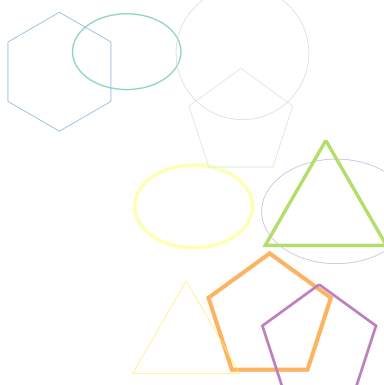[{"shape": "oval", "thickness": 1, "radius": 0.7, "center": [0.329, 0.866]}, {"shape": "oval", "thickness": 2.5, "radius": 0.77, "center": [0.503, 0.464]}, {"shape": "oval", "thickness": 0.5, "radius": 0.97, "center": [0.873, 0.451]}, {"shape": "hexagon", "thickness": 0.5, "radius": 0.77, "center": [0.154, 0.814]}, {"shape": "pentagon", "thickness": 3, "radius": 0.84, "center": [0.701, 0.175]}, {"shape": "triangle", "thickness": 2.5, "radius": 0.91, "center": [0.846, 0.453]}, {"shape": "circle", "thickness": 0.5, "radius": 0.86, "center": [0.63, 0.862]}, {"shape": "pentagon", "thickness": 2, "radius": 0.78, "center": [0.829, 0.106]}, {"shape": "pentagon", "thickness": 0.5, "radius": 0.71, "center": [0.626, 0.681]}, {"shape": "triangle", "thickness": 0.5, "radius": 0.8, "center": [0.484, 0.11]}]